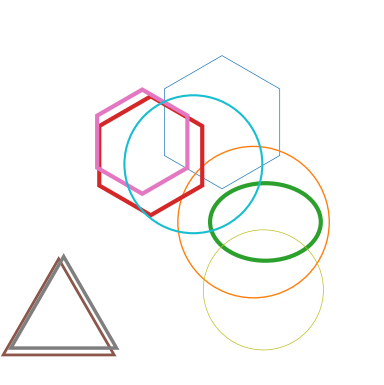[{"shape": "hexagon", "thickness": 0.5, "radius": 0.87, "center": [0.577, 0.683]}, {"shape": "circle", "thickness": 1, "radius": 0.98, "center": [0.659, 0.423]}, {"shape": "oval", "thickness": 3, "radius": 0.72, "center": [0.689, 0.423]}, {"shape": "hexagon", "thickness": 3, "radius": 0.77, "center": [0.392, 0.595]}, {"shape": "triangle", "thickness": 2, "radius": 0.83, "center": [0.152, 0.161]}, {"shape": "hexagon", "thickness": 3, "radius": 0.68, "center": [0.37, 0.632]}, {"shape": "triangle", "thickness": 2.5, "radius": 0.79, "center": [0.165, 0.175]}, {"shape": "circle", "thickness": 0.5, "radius": 0.78, "center": [0.684, 0.247]}, {"shape": "circle", "thickness": 1.5, "radius": 0.9, "center": [0.502, 0.573]}]